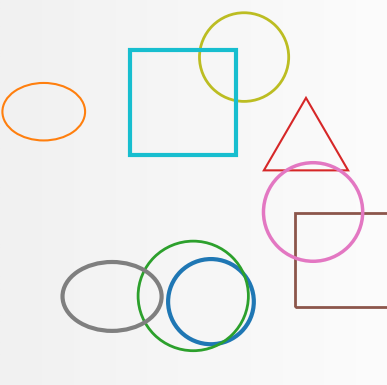[{"shape": "circle", "thickness": 3, "radius": 0.55, "center": [0.544, 0.217]}, {"shape": "oval", "thickness": 1.5, "radius": 0.53, "center": [0.113, 0.71]}, {"shape": "circle", "thickness": 2, "radius": 0.71, "center": [0.499, 0.231]}, {"shape": "triangle", "thickness": 1.5, "radius": 0.63, "center": [0.79, 0.62]}, {"shape": "square", "thickness": 2, "radius": 0.61, "center": [0.882, 0.325]}, {"shape": "circle", "thickness": 2.5, "radius": 0.64, "center": [0.808, 0.449]}, {"shape": "oval", "thickness": 3, "radius": 0.64, "center": [0.289, 0.23]}, {"shape": "circle", "thickness": 2, "radius": 0.58, "center": [0.63, 0.852]}, {"shape": "square", "thickness": 3, "radius": 0.68, "center": [0.472, 0.733]}]